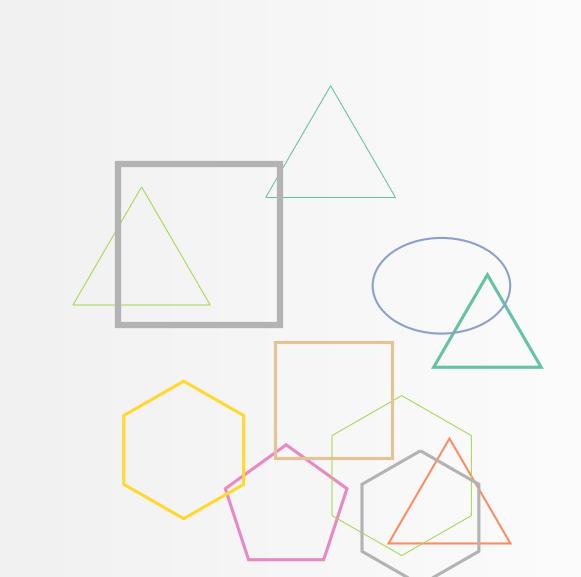[{"shape": "triangle", "thickness": 1.5, "radius": 0.53, "center": [0.839, 0.417]}, {"shape": "triangle", "thickness": 0.5, "radius": 0.64, "center": [0.569, 0.722]}, {"shape": "triangle", "thickness": 1, "radius": 0.61, "center": [0.773, 0.119]}, {"shape": "oval", "thickness": 1, "radius": 0.59, "center": [0.759, 0.504]}, {"shape": "pentagon", "thickness": 1.5, "radius": 0.55, "center": [0.492, 0.119]}, {"shape": "triangle", "thickness": 0.5, "radius": 0.68, "center": [0.244, 0.539]}, {"shape": "hexagon", "thickness": 0.5, "radius": 0.69, "center": [0.691, 0.176]}, {"shape": "hexagon", "thickness": 1.5, "radius": 0.6, "center": [0.316, 0.22]}, {"shape": "square", "thickness": 1.5, "radius": 0.5, "center": [0.574, 0.306]}, {"shape": "square", "thickness": 3, "radius": 0.7, "center": [0.342, 0.576]}, {"shape": "hexagon", "thickness": 1.5, "radius": 0.58, "center": [0.723, 0.102]}]